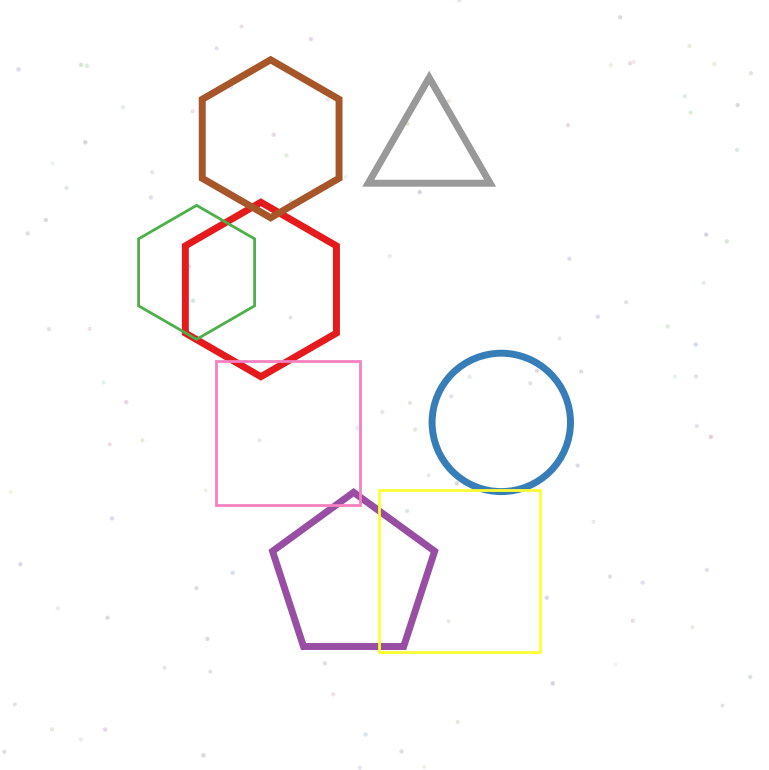[{"shape": "hexagon", "thickness": 2.5, "radius": 0.57, "center": [0.339, 0.624]}, {"shape": "circle", "thickness": 2.5, "radius": 0.45, "center": [0.651, 0.451]}, {"shape": "hexagon", "thickness": 1, "radius": 0.43, "center": [0.255, 0.646]}, {"shape": "pentagon", "thickness": 2.5, "radius": 0.55, "center": [0.459, 0.25]}, {"shape": "square", "thickness": 1, "radius": 0.52, "center": [0.596, 0.259]}, {"shape": "hexagon", "thickness": 2.5, "radius": 0.51, "center": [0.351, 0.82]}, {"shape": "square", "thickness": 1, "radius": 0.47, "center": [0.374, 0.438]}, {"shape": "triangle", "thickness": 2.5, "radius": 0.46, "center": [0.557, 0.808]}]